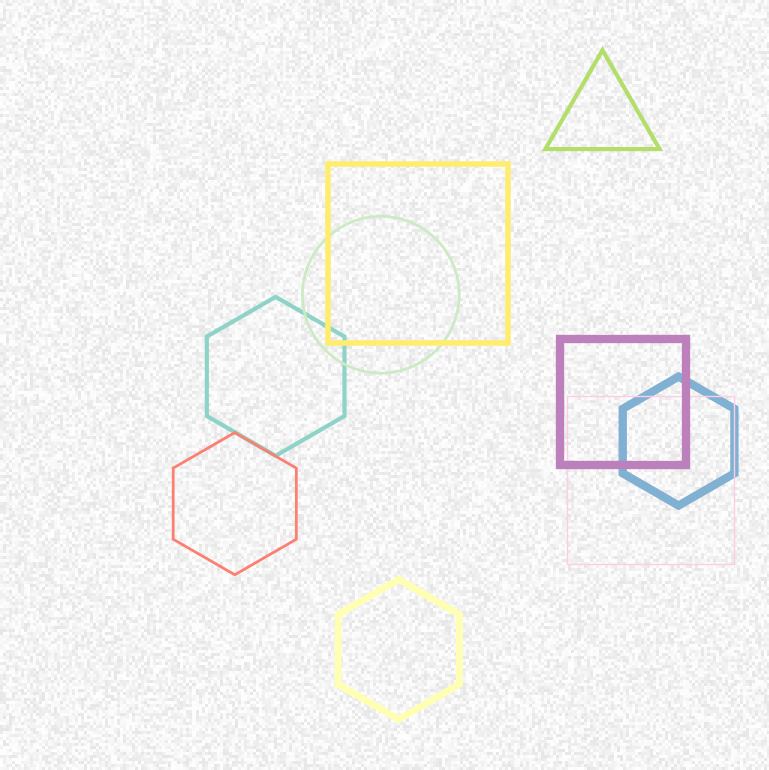[{"shape": "hexagon", "thickness": 1.5, "radius": 0.52, "center": [0.358, 0.511]}, {"shape": "hexagon", "thickness": 2.5, "radius": 0.45, "center": [0.518, 0.157]}, {"shape": "hexagon", "thickness": 1, "radius": 0.46, "center": [0.305, 0.346]}, {"shape": "hexagon", "thickness": 3, "radius": 0.42, "center": [0.881, 0.427]}, {"shape": "triangle", "thickness": 1.5, "radius": 0.43, "center": [0.782, 0.849]}, {"shape": "square", "thickness": 0.5, "radius": 0.54, "center": [0.845, 0.376]}, {"shape": "square", "thickness": 3, "radius": 0.41, "center": [0.81, 0.478]}, {"shape": "circle", "thickness": 1, "radius": 0.51, "center": [0.495, 0.617]}, {"shape": "square", "thickness": 2, "radius": 0.58, "center": [0.543, 0.671]}]